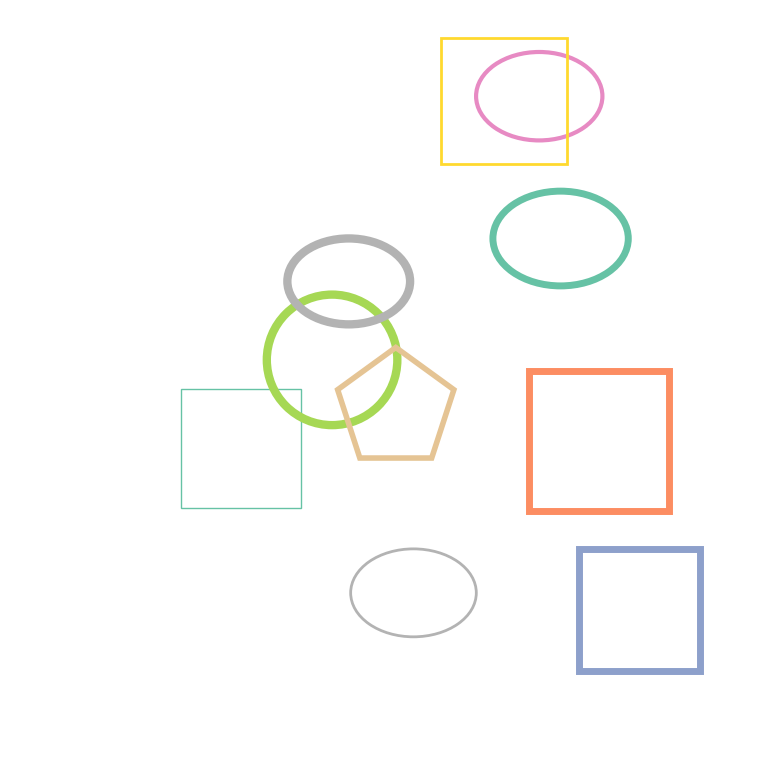[{"shape": "square", "thickness": 0.5, "radius": 0.39, "center": [0.313, 0.417]}, {"shape": "oval", "thickness": 2.5, "radius": 0.44, "center": [0.728, 0.69]}, {"shape": "square", "thickness": 2.5, "radius": 0.45, "center": [0.778, 0.427]}, {"shape": "square", "thickness": 2.5, "radius": 0.39, "center": [0.83, 0.208]}, {"shape": "oval", "thickness": 1.5, "radius": 0.41, "center": [0.7, 0.875]}, {"shape": "circle", "thickness": 3, "radius": 0.42, "center": [0.431, 0.533]}, {"shape": "square", "thickness": 1, "radius": 0.41, "center": [0.655, 0.868]}, {"shape": "pentagon", "thickness": 2, "radius": 0.4, "center": [0.514, 0.469]}, {"shape": "oval", "thickness": 1, "radius": 0.41, "center": [0.537, 0.23]}, {"shape": "oval", "thickness": 3, "radius": 0.4, "center": [0.453, 0.635]}]